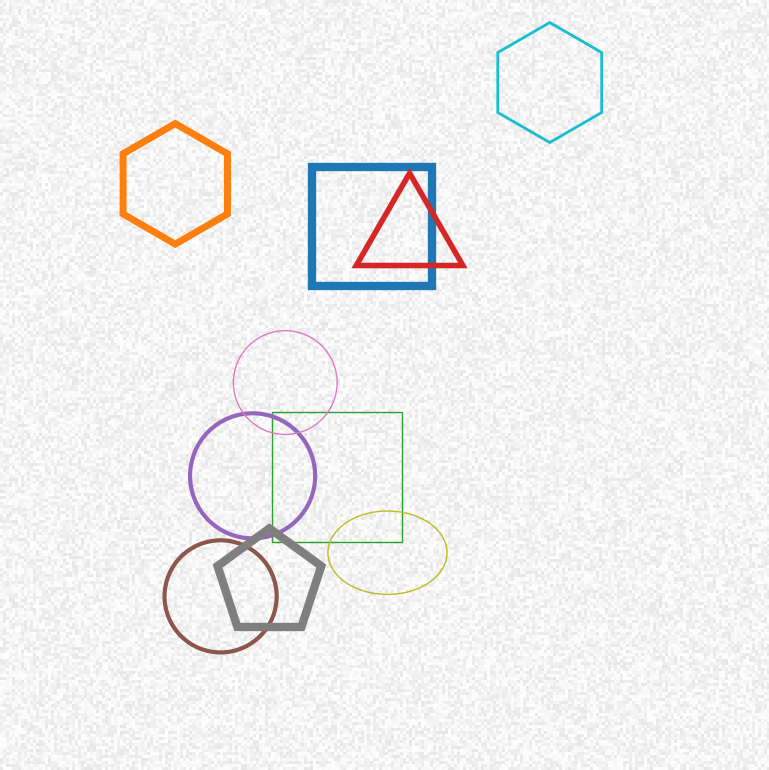[{"shape": "square", "thickness": 3, "radius": 0.39, "center": [0.483, 0.706]}, {"shape": "hexagon", "thickness": 2.5, "radius": 0.39, "center": [0.228, 0.761]}, {"shape": "square", "thickness": 0.5, "radius": 0.42, "center": [0.438, 0.381]}, {"shape": "triangle", "thickness": 2, "radius": 0.4, "center": [0.532, 0.695]}, {"shape": "circle", "thickness": 1.5, "radius": 0.41, "center": [0.328, 0.382]}, {"shape": "circle", "thickness": 1.5, "radius": 0.36, "center": [0.286, 0.225]}, {"shape": "circle", "thickness": 0.5, "radius": 0.34, "center": [0.37, 0.503]}, {"shape": "pentagon", "thickness": 3, "radius": 0.35, "center": [0.35, 0.243]}, {"shape": "oval", "thickness": 0.5, "radius": 0.39, "center": [0.503, 0.282]}, {"shape": "hexagon", "thickness": 1, "radius": 0.39, "center": [0.714, 0.893]}]